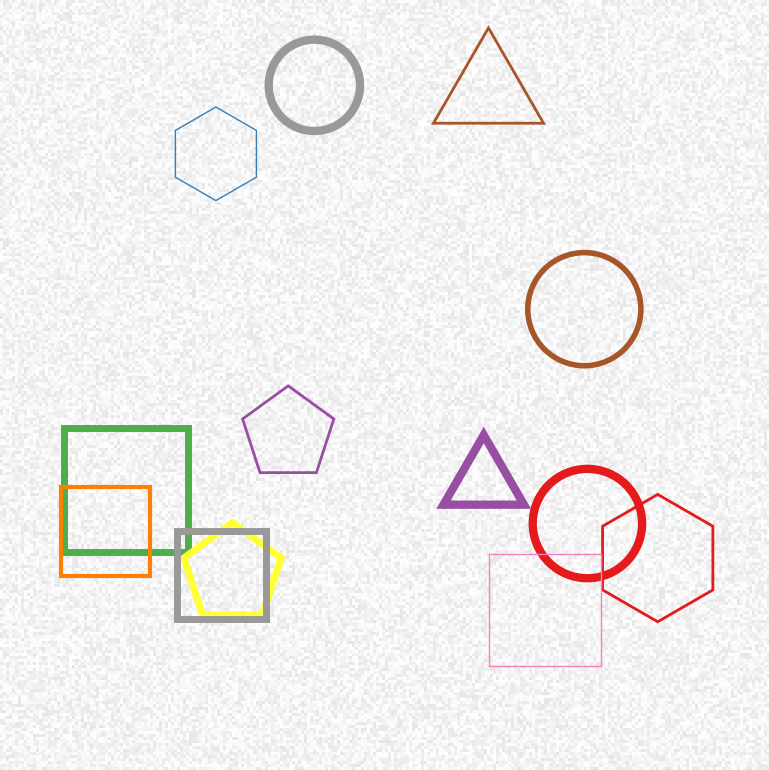[{"shape": "hexagon", "thickness": 1, "radius": 0.41, "center": [0.854, 0.275]}, {"shape": "circle", "thickness": 3, "radius": 0.36, "center": [0.763, 0.32]}, {"shape": "hexagon", "thickness": 0.5, "radius": 0.3, "center": [0.28, 0.8]}, {"shape": "square", "thickness": 2.5, "radius": 0.4, "center": [0.164, 0.364]}, {"shape": "triangle", "thickness": 3, "radius": 0.3, "center": [0.628, 0.375]}, {"shape": "pentagon", "thickness": 1, "radius": 0.31, "center": [0.374, 0.437]}, {"shape": "square", "thickness": 1.5, "radius": 0.29, "center": [0.137, 0.309]}, {"shape": "pentagon", "thickness": 2.5, "radius": 0.33, "center": [0.302, 0.255]}, {"shape": "circle", "thickness": 2, "radius": 0.37, "center": [0.759, 0.598]}, {"shape": "triangle", "thickness": 1, "radius": 0.41, "center": [0.634, 0.881]}, {"shape": "square", "thickness": 0.5, "radius": 0.37, "center": [0.708, 0.208]}, {"shape": "circle", "thickness": 3, "radius": 0.3, "center": [0.408, 0.889]}, {"shape": "square", "thickness": 2.5, "radius": 0.29, "center": [0.288, 0.253]}]